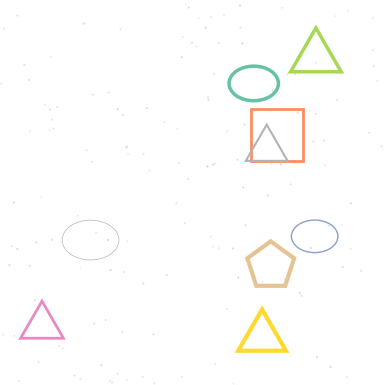[{"shape": "oval", "thickness": 2.5, "radius": 0.32, "center": [0.659, 0.783]}, {"shape": "square", "thickness": 2, "radius": 0.34, "center": [0.72, 0.65]}, {"shape": "oval", "thickness": 1, "radius": 0.3, "center": [0.817, 0.386]}, {"shape": "triangle", "thickness": 2, "radius": 0.32, "center": [0.109, 0.154]}, {"shape": "triangle", "thickness": 2.5, "radius": 0.38, "center": [0.821, 0.851]}, {"shape": "triangle", "thickness": 3, "radius": 0.36, "center": [0.681, 0.125]}, {"shape": "pentagon", "thickness": 3, "radius": 0.32, "center": [0.703, 0.309]}, {"shape": "triangle", "thickness": 1.5, "radius": 0.31, "center": [0.693, 0.613]}, {"shape": "oval", "thickness": 0.5, "radius": 0.37, "center": [0.235, 0.376]}]